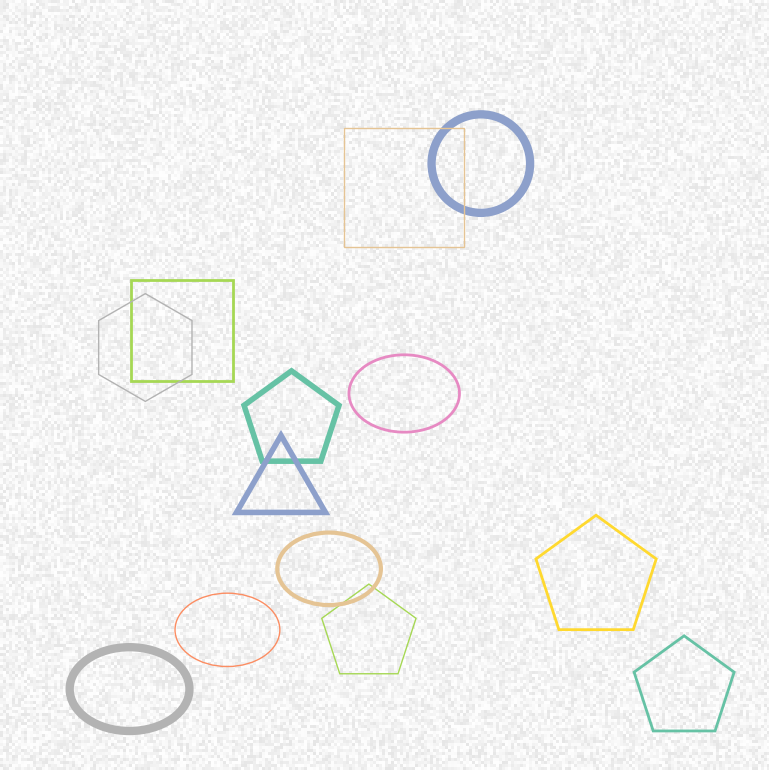[{"shape": "pentagon", "thickness": 1, "radius": 0.34, "center": [0.888, 0.106]}, {"shape": "pentagon", "thickness": 2, "radius": 0.32, "center": [0.379, 0.454]}, {"shape": "oval", "thickness": 0.5, "radius": 0.34, "center": [0.295, 0.182]}, {"shape": "triangle", "thickness": 2, "radius": 0.33, "center": [0.365, 0.368]}, {"shape": "circle", "thickness": 3, "radius": 0.32, "center": [0.624, 0.788]}, {"shape": "oval", "thickness": 1, "radius": 0.36, "center": [0.525, 0.489]}, {"shape": "square", "thickness": 1, "radius": 0.33, "center": [0.236, 0.571]}, {"shape": "pentagon", "thickness": 0.5, "radius": 0.32, "center": [0.479, 0.177]}, {"shape": "pentagon", "thickness": 1, "radius": 0.41, "center": [0.774, 0.249]}, {"shape": "square", "thickness": 0.5, "radius": 0.39, "center": [0.525, 0.757]}, {"shape": "oval", "thickness": 1.5, "radius": 0.34, "center": [0.427, 0.261]}, {"shape": "hexagon", "thickness": 0.5, "radius": 0.35, "center": [0.189, 0.549]}, {"shape": "oval", "thickness": 3, "radius": 0.39, "center": [0.168, 0.105]}]